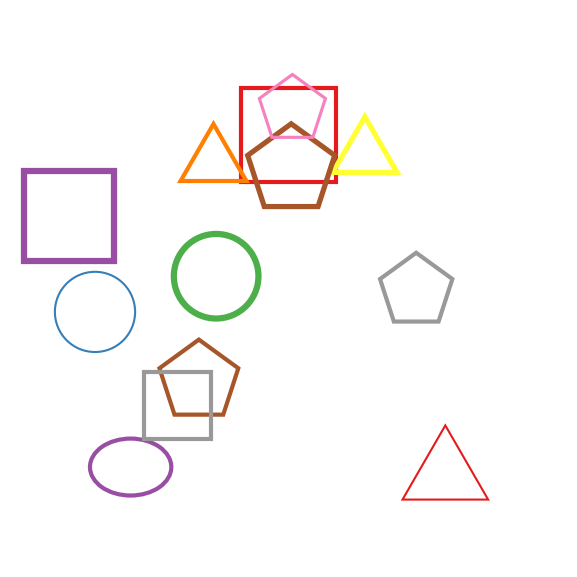[{"shape": "square", "thickness": 2, "radius": 0.41, "center": [0.499, 0.766]}, {"shape": "triangle", "thickness": 1, "radius": 0.43, "center": [0.771, 0.177]}, {"shape": "circle", "thickness": 1, "radius": 0.35, "center": [0.165, 0.459]}, {"shape": "circle", "thickness": 3, "radius": 0.37, "center": [0.374, 0.521]}, {"shape": "oval", "thickness": 2, "radius": 0.35, "center": [0.226, 0.19]}, {"shape": "square", "thickness": 3, "radius": 0.39, "center": [0.119, 0.625]}, {"shape": "triangle", "thickness": 2, "radius": 0.33, "center": [0.37, 0.719]}, {"shape": "triangle", "thickness": 2.5, "radius": 0.32, "center": [0.632, 0.733]}, {"shape": "pentagon", "thickness": 2.5, "radius": 0.4, "center": [0.504, 0.706]}, {"shape": "pentagon", "thickness": 2, "radius": 0.36, "center": [0.344, 0.339]}, {"shape": "pentagon", "thickness": 1.5, "radius": 0.3, "center": [0.506, 0.81]}, {"shape": "square", "thickness": 2, "radius": 0.29, "center": [0.307, 0.296]}, {"shape": "pentagon", "thickness": 2, "radius": 0.33, "center": [0.721, 0.496]}]